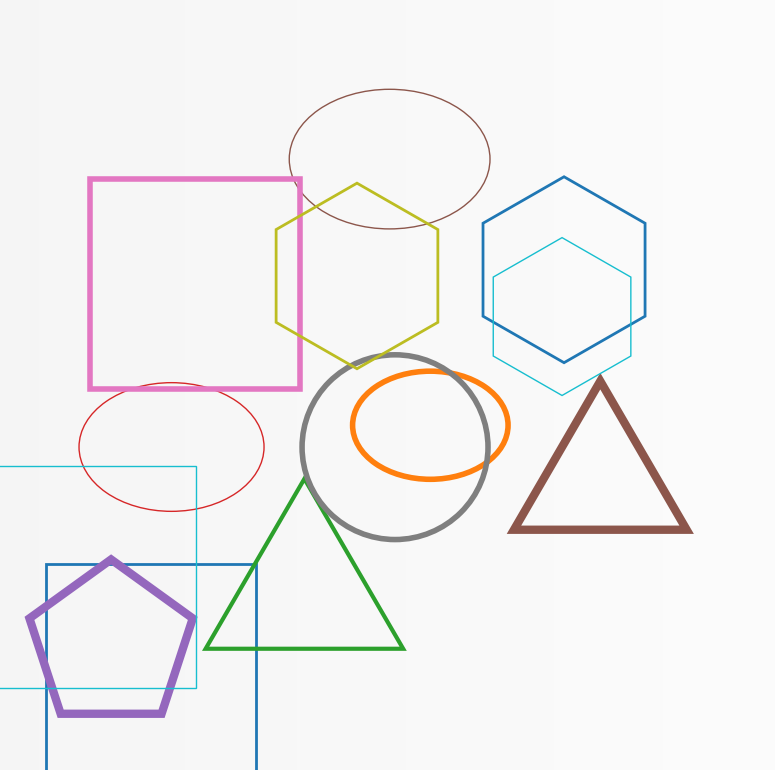[{"shape": "square", "thickness": 1, "radius": 0.68, "center": [0.195, 0.132]}, {"shape": "hexagon", "thickness": 1, "radius": 0.6, "center": [0.728, 0.65]}, {"shape": "oval", "thickness": 2, "radius": 0.5, "center": [0.555, 0.448]}, {"shape": "triangle", "thickness": 1.5, "radius": 0.74, "center": [0.393, 0.231]}, {"shape": "oval", "thickness": 0.5, "radius": 0.6, "center": [0.221, 0.419]}, {"shape": "pentagon", "thickness": 3, "radius": 0.55, "center": [0.143, 0.163]}, {"shape": "oval", "thickness": 0.5, "radius": 0.65, "center": [0.503, 0.793]}, {"shape": "triangle", "thickness": 3, "radius": 0.64, "center": [0.775, 0.376]}, {"shape": "square", "thickness": 2, "radius": 0.68, "center": [0.252, 0.631]}, {"shape": "circle", "thickness": 2, "radius": 0.6, "center": [0.51, 0.419]}, {"shape": "hexagon", "thickness": 1, "radius": 0.6, "center": [0.461, 0.642]}, {"shape": "square", "thickness": 0.5, "radius": 0.72, "center": [0.109, 0.251]}, {"shape": "hexagon", "thickness": 0.5, "radius": 0.51, "center": [0.725, 0.589]}]